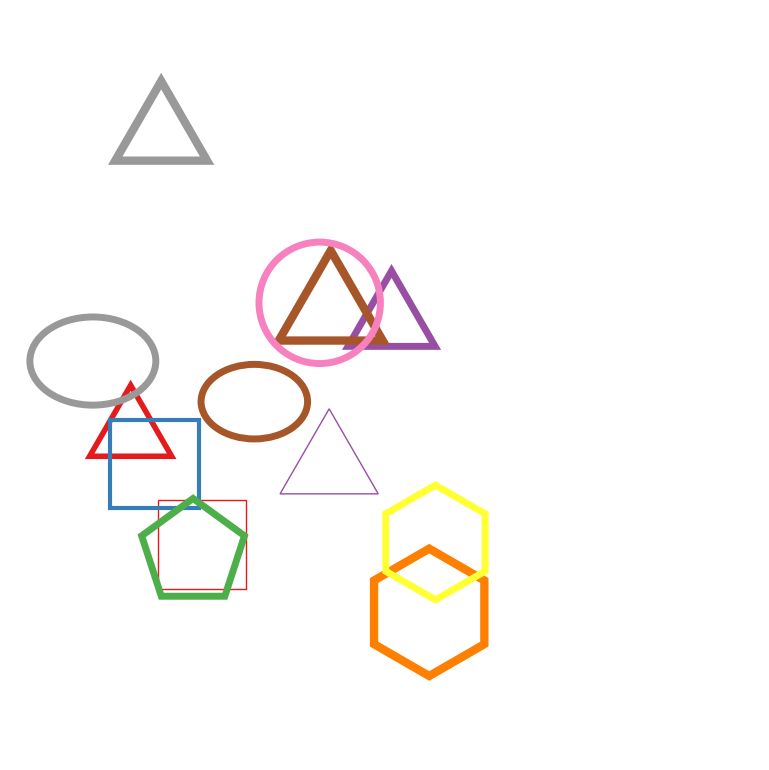[{"shape": "triangle", "thickness": 2, "radius": 0.31, "center": [0.17, 0.438]}, {"shape": "square", "thickness": 0.5, "radius": 0.29, "center": [0.262, 0.293]}, {"shape": "square", "thickness": 1.5, "radius": 0.29, "center": [0.2, 0.397]}, {"shape": "pentagon", "thickness": 2.5, "radius": 0.35, "center": [0.251, 0.282]}, {"shape": "triangle", "thickness": 2.5, "radius": 0.33, "center": [0.508, 0.583]}, {"shape": "triangle", "thickness": 0.5, "radius": 0.37, "center": [0.427, 0.395]}, {"shape": "hexagon", "thickness": 3, "radius": 0.41, "center": [0.557, 0.205]}, {"shape": "hexagon", "thickness": 2.5, "radius": 0.37, "center": [0.565, 0.295]}, {"shape": "oval", "thickness": 2.5, "radius": 0.35, "center": [0.33, 0.478]}, {"shape": "triangle", "thickness": 3, "radius": 0.39, "center": [0.43, 0.597]}, {"shape": "circle", "thickness": 2.5, "radius": 0.39, "center": [0.415, 0.607]}, {"shape": "triangle", "thickness": 3, "radius": 0.34, "center": [0.209, 0.826]}, {"shape": "oval", "thickness": 2.5, "radius": 0.41, "center": [0.121, 0.531]}]